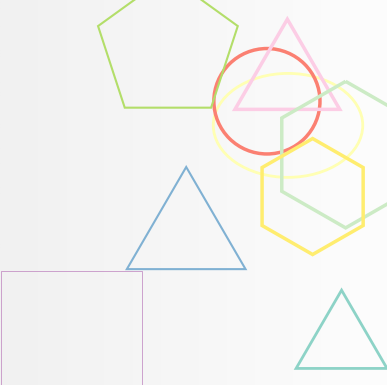[{"shape": "triangle", "thickness": 2, "radius": 0.68, "center": [0.881, 0.111]}, {"shape": "oval", "thickness": 2, "radius": 0.96, "center": [0.743, 0.674]}, {"shape": "circle", "thickness": 2.5, "radius": 0.68, "center": [0.689, 0.737]}, {"shape": "triangle", "thickness": 1.5, "radius": 0.88, "center": [0.481, 0.389]}, {"shape": "pentagon", "thickness": 1.5, "radius": 0.95, "center": [0.433, 0.874]}, {"shape": "triangle", "thickness": 2.5, "radius": 0.78, "center": [0.742, 0.794]}, {"shape": "square", "thickness": 0.5, "radius": 0.91, "center": [0.186, 0.113]}, {"shape": "hexagon", "thickness": 2.5, "radius": 0.95, "center": [0.892, 0.598]}, {"shape": "hexagon", "thickness": 2.5, "radius": 0.75, "center": [0.807, 0.49]}]